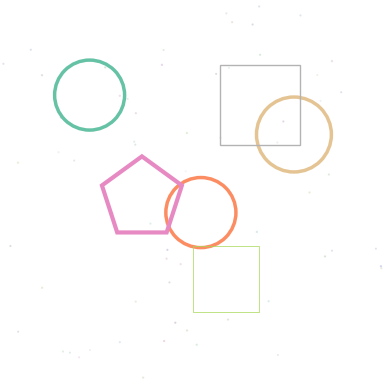[{"shape": "circle", "thickness": 2.5, "radius": 0.45, "center": [0.233, 0.753]}, {"shape": "circle", "thickness": 2.5, "radius": 0.46, "center": [0.522, 0.448]}, {"shape": "pentagon", "thickness": 3, "radius": 0.55, "center": [0.369, 0.485]}, {"shape": "square", "thickness": 0.5, "radius": 0.43, "center": [0.586, 0.276]}, {"shape": "circle", "thickness": 2.5, "radius": 0.49, "center": [0.763, 0.651]}, {"shape": "square", "thickness": 1, "radius": 0.52, "center": [0.676, 0.728]}]